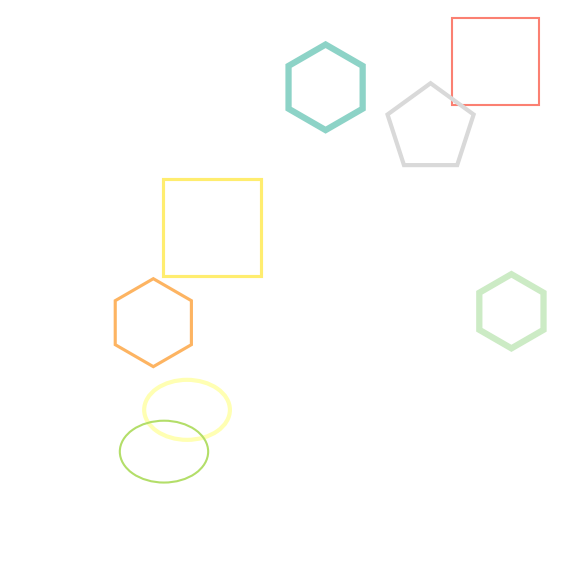[{"shape": "hexagon", "thickness": 3, "radius": 0.37, "center": [0.564, 0.848]}, {"shape": "oval", "thickness": 2, "radius": 0.37, "center": [0.324, 0.289]}, {"shape": "square", "thickness": 1, "radius": 0.38, "center": [0.858, 0.893]}, {"shape": "hexagon", "thickness": 1.5, "radius": 0.38, "center": [0.265, 0.44]}, {"shape": "oval", "thickness": 1, "radius": 0.38, "center": [0.284, 0.217]}, {"shape": "pentagon", "thickness": 2, "radius": 0.39, "center": [0.746, 0.777]}, {"shape": "hexagon", "thickness": 3, "radius": 0.32, "center": [0.886, 0.46]}, {"shape": "square", "thickness": 1.5, "radius": 0.42, "center": [0.367, 0.605]}]